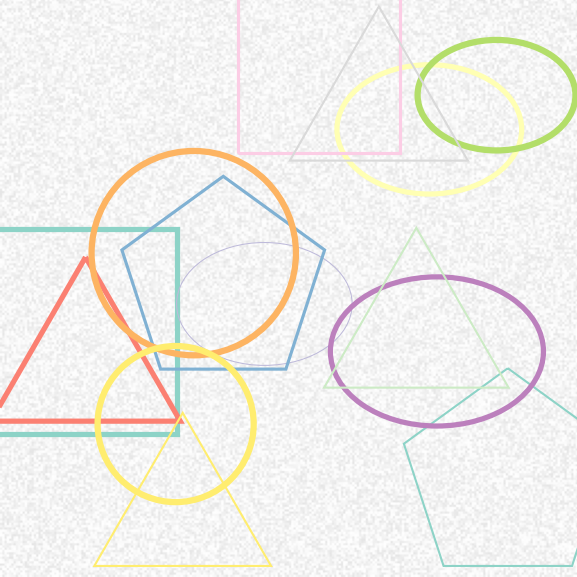[{"shape": "square", "thickness": 2.5, "radius": 0.89, "center": [0.129, 0.425]}, {"shape": "pentagon", "thickness": 1, "radius": 0.95, "center": [0.879, 0.172]}, {"shape": "oval", "thickness": 2.5, "radius": 0.8, "center": [0.743, 0.775]}, {"shape": "oval", "thickness": 0.5, "radius": 0.76, "center": [0.458, 0.473]}, {"shape": "triangle", "thickness": 2.5, "radius": 0.95, "center": [0.148, 0.365]}, {"shape": "pentagon", "thickness": 1.5, "radius": 0.92, "center": [0.387, 0.509]}, {"shape": "circle", "thickness": 3, "radius": 0.88, "center": [0.336, 0.561]}, {"shape": "oval", "thickness": 3, "radius": 0.68, "center": [0.86, 0.834]}, {"shape": "square", "thickness": 1.5, "radius": 0.7, "center": [0.552, 0.874]}, {"shape": "triangle", "thickness": 1, "radius": 0.89, "center": [0.656, 0.81]}, {"shape": "oval", "thickness": 2.5, "radius": 0.92, "center": [0.757, 0.391]}, {"shape": "triangle", "thickness": 1, "radius": 0.92, "center": [0.721, 0.42]}, {"shape": "triangle", "thickness": 1, "radius": 0.88, "center": [0.316, 0.107]}, {"shape": "circle", "thickness": 3, "radius": 0.68, "center": [0.304, 0.265]}]